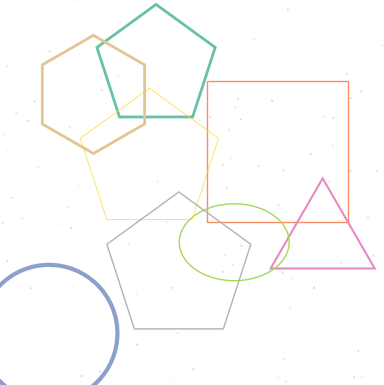[{"shape": "pentagon", "thickness": 2, "radius": 0.81, "center": [0.405, 0.827]}, {"shape": "square", "thickness": 1, "radius": 0.92, "center": [0.721, 0.607]}, {"shape": "circle", "thickness": 3, "radius": 0.89, "center": [0.127, 0.134]}, {"shape": "triangle", "thickness": 1.5, "radius": 0.78, "center": [0.838, 0.381]}, {"shape": "oval", "thickness": 1, "radius": 0.71, "center": [0.608, 0.371]}, {"shape": "pentagon", "thickness": 0.5, "radius": 0.94, "center": [0.388, 0.582]}, {"shape": "hexagon", "thickness": 2, "radius": 0.77, "center": [0.243, 0.755]}, {"shape": "pentagon", "thickness": 1, "radius": 0.98, "center": [0.465, 0.305]}]